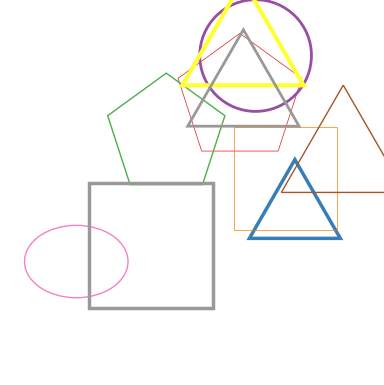[{"shape": "pentagon", "thickness": 0.5, "radius": 0.84, "center": [0.623, 0.744]}, {"shape": "triangle", "thickness": 2.5, "radius": 0.68, "center": [0.766, 0.449]}, {"shape": "pentagon", "thickness": 1, "radius": 0.8, "center": [0.432, 0.65]}, {"shape": "circle", "thickness": 2, "radius": 0.73, "center": [0.664, 0.856]}, {"shape": "square", "thickness": 0.5, "radius": 0.67, "center": [0.742, 0.537]}, {"shape": "triangle", "thickness": 3, "radius": 0.91, "center": [0.631, 0.869]}, {"shape": "triangle", "thickness": 1, "radius": 0.93, "center": [0.892, 0.593]}, {"shape": "oval", "thickness": 1, "radius": 0.67, "center": [0.198, 0.321]}, {"shape": "triangle", "thickness": 2, "radius": 0.84, "center": [0.632, 0.756]}, {"shape": "square", "thickness": 2.5, "radius": 0.81, "center": [0.392, 0.362]}]